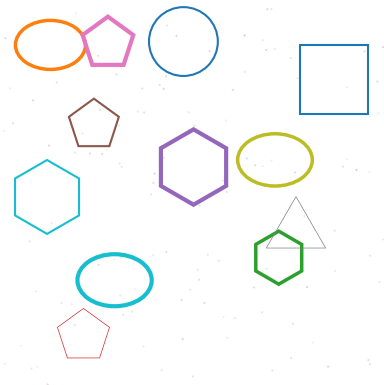[{"shape": "square", "thickness": 1.5, "radius": 0.44, "center": [0.867, 0.793]}, {"shape": "circle", "thickness": 1.5, "radius": 0.45, "center": [0.476, 0.892]}, {"shape": "oval", "thickness": 2.5, "radius": 0.45, "center": [0.131, 0.883]}, {"shape": "hexagon", "thickness": 2.5, "radius": 0.34, "center": [0.724, 0.331]}, {"shape": "pentagon", "thickness": 0.5, "radius": 0.36, "center": [0.217, 0.128]}, {"shape": "hexagon", "thickness": 3, "radius": 0.49, "center": [0.503, 0.566]}, {"shape": "pentagon", "thickness": 1.5, "radius": 0.34, "center": [0.244, 0.676]}, {"shape": "pentagon", "thickness": 3, "radius": 0.35, "center": [0.28, 0.888]}, {"shape": "triangle", "thickness": 0.5, "radius": 0.45, "center": [0.769, 0.4]}, {"shape": "oval", "thickness": 2.5, "radius": 0.48, "center": [0.714, 0.585]}, {"shape": "oval", "thickness": 3, "radius": 0.48, "center": [0.298, 0.272]}, {"shape": "hexagon", "thickness": 1.5, "radius": 0.48, "center": [0.122, 0.488]}]